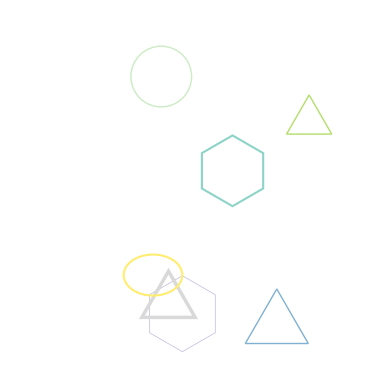[{"shape": "hexagon", "thickness": 1.5, "radius": 0.46, "center": [0.604, 0.556]}, {"shape": "hexagon", "thickness": 0.5, "radius": 0.49, "center": [0.474, 0.185]}, {"shape": "triangle", "thickness": 1, "radius": 0.47, "center": [0.719, 0.155]}, {"shape": "triangle", "thickness": 1, "radius": 0.34, "center": [0.803, 0.686]}, {"shape": "triangle", "thickness": 2.5, "radius": 0.4, "center": [0.438, 0.216]}, {"shape": "circle", "thickness": 1, "radius": 0.39, "center": [0.419, 0.801]}, {"shape": "oval", "thickness": 1.5, "radius": 0.38, "center": [0.397, 0.286]}]